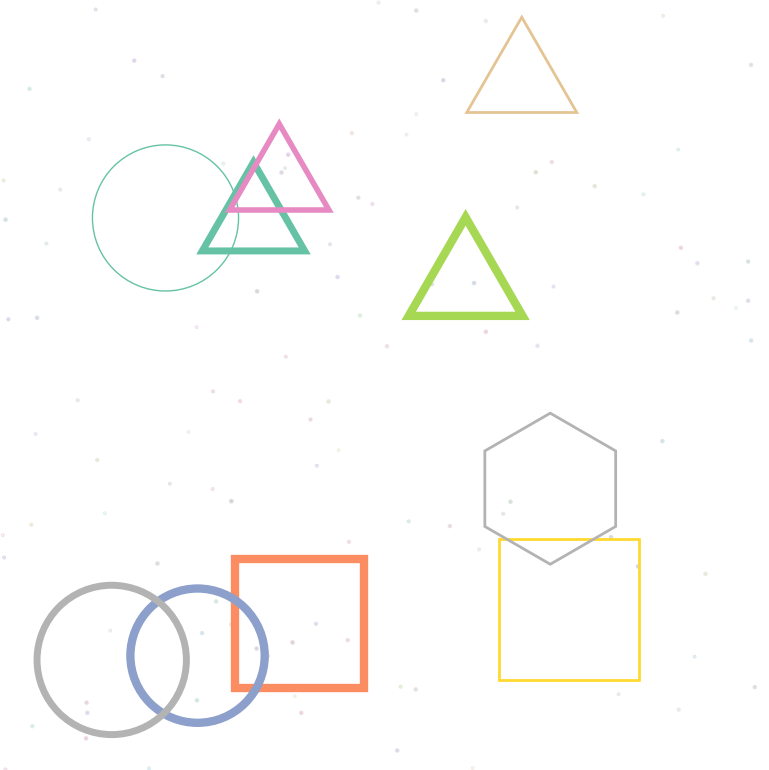[{"shape": "triangle", "thickness": 2.5, "radius": 0.38, "center": [0.329, 0.713]}, {"shape": "circle", "thickness": 0.5, "radius": 0.47, "center": [0.215, 0.717]}, {"shape": "square", "thickness": 3, "radius": 0.42, "center": [0.389, 0.19]}, {"shape": "circle", "thickness": 3, "radius": 0.44, "center": [0.257, 0.148]}, {"shape": "triangle", "thickness": 2, "radius": 0.37, "center": [0.363, 0.765]}, {"shape": "triangle", "thickness": 3, "radius": 0.43, "center": [0.605, 0.632]}, {"shape": "square", "thickness": 1, "radius": 0.46, "center": [0.739, 0.208]}, {"shape": "triangle", "thickness": 1, "radius": 0.41, "center": [0.678, 0.895]}, {"shape": "circle", "thickness": 2.5, "radius": 0.48, "center": [0.145, 0.143]}, {"shape": "hexagon", "thickness": 1, "radius": 0.49, "center": [0.715, 0.365]}]